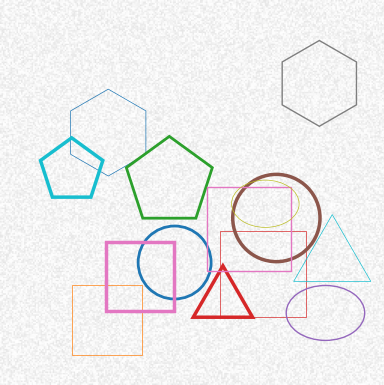[{"shape": "circle", "thickness": 2, "radius": 0.47, "center": [0.454, 0.318]}, {"shape": "hexagon", "thickness": 0.5, "radius": 0.56, "center": [0.281, 0.656]}, {"shape": "square", "thickness": 0.5, "radius": 0.45, "center": [0.278, 0.169]}, {"shape": "pentagon", "thickness": 2, "radius": 0.59, "center": [0.44, 0.528]}, {"shape": "triangle", "thickness": 2.5, "radius": 0.44, "center": [0.579, 0.22]}, {"shape": "square", "thickness": 0.5, "radius": 0.56, "center": [0.684, 0.288]}, {"shape": "oval", "thickness": 1, "radius": 0.51, "center": [0.845, 0.187]}, {"shape": "circle", "thickness": 2.5, "radius": 0.57, "center": [0.718, 0.434]}, {"shape": "square", "thickness": 2.5, "radius": 0.45, "center": [0.364, 0.282]}, {"shape": "square", "thickness": 1, "radius": 0.55, "center": [0.646, 0.406]}, {"shape": "hexagon", "thickness": 1, "radius": 0.56, "center": [0.829, 0.783]}, {"shape": "oval", "thickness": 0.5, "radius": 0.44, "center": [0.689, 0.471]}, {"shape": "triangle", "thickness": 0.5, "radius": 0.58, "center": [0.863, 0.327]}, {"shape": "pentagon", "thickness": 2.5, "radius": 0.43, "center": [0.186, 0.557]}]